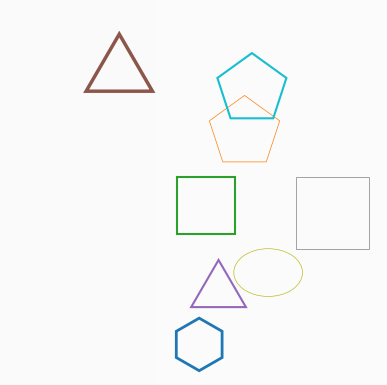[{"shape": "hexagon", "thickness": 2, "radius": 0.34, "center": [0.514, 0.105]}, {"shape": "pentagon", "thickness": 0.5, "radius": 0.48, "center": [0.631, 0.657]}, {"shape": "square", "thickness": 1.5, "radius": 0.37, "center": [0.532, 0.467]}, {"shape": "triangle", "thickness": 1.5, "radius": 0.41, "center": [0.564, 0.243]}, {"shape": "triangle", "thickness": 2.5, "radius": 0.49, "center": [0.308, 0.813]}, {"shape": "square", "thickness": 0.5, "radius": 0.47, "center": [0.858, 0.447]}, {"shape": "oval", "thickness": 0.5, "radius": 0.44, "center": [0.692, 0.292]}, {"shape": "pentagon", "thickness": 1.5, "radius": 0.47, "center": [0.65, 0.768]}]